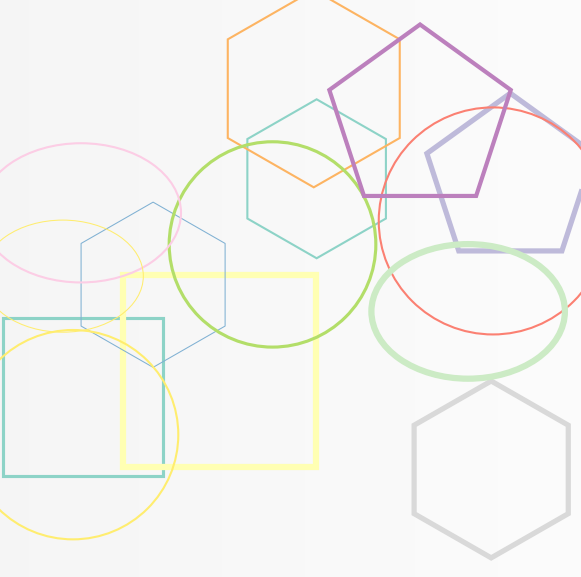[{"shape": "hexagon", "thickness": 1, "radius": 0.69, "center": [0.545, 0.69]}, {"shape": "square", "thickness": 1.5, "radius": 0.69, "center": [0.143, 0.312]}, {"shape": "square", "thickness": 3, "radius": 0.83, "center": [0.377, 0.357]}, {"shape": "pentagon", "thickness": 2.5, "radius": 0.75, "center": [0.878, 0.687]}, {"shape": "circle", "thickness": 1, "radius": 0.98, "center": [0.848, 0.617]}, {"shape": "hexagon", "thickness": 0.5, "radius": 0.72, "center": [0.263, 0.506]}, {"shape": "hexagon", "thickness": 1, "radius": 0.85, "center": [0.54, 0.846]}, {"shape": "circle", "thickness": 1.5, "radius": 0.89, "center": [0.469, 0.576]}, {"shape": "oval", "thickness": 1, "radius": 0.86, "center": [0.139, 0.631]}, {"shape": "hexagon", "thickness": 2.5, "radius": 0.77, "center": [0.845, 0.186]}, {"shape": "pentagon", "thickness": 2, "radius": 0.82, "center": [0.723, 0.793]}, {"shape": "oval", "thickness": 3, "radius": 0.83, "center": [0.805, 0.46]}, {"shape": "circle", "thickness": 1, "radius": 0.91, "center": [0.125, 0.246]}, {"shape": "oval", "thickness": 0.5, "radius": 0.69, "center": [0.108, 0.521]}]